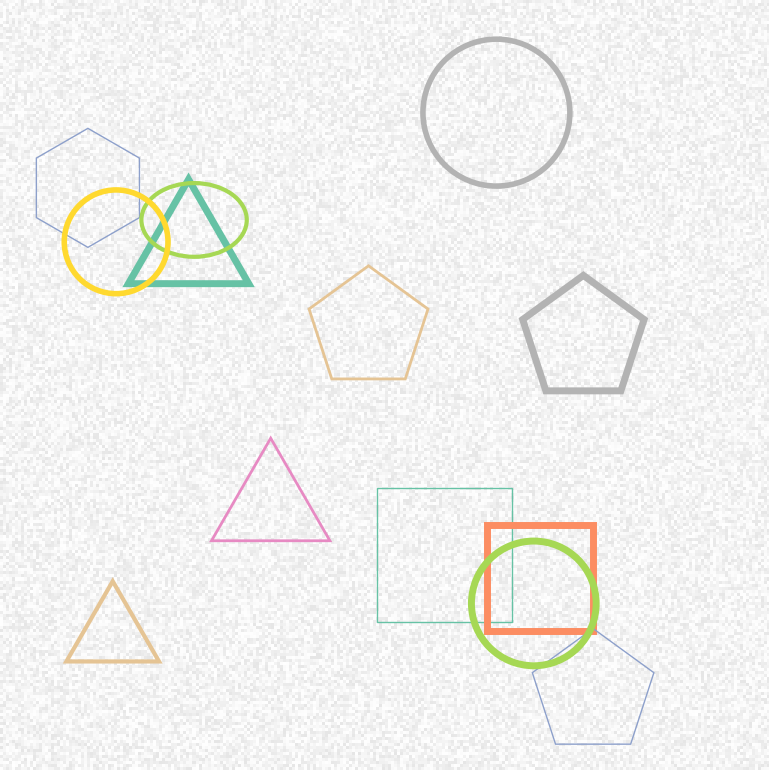[{"shape": "square", "thickness": 0.5, "radius": 0.44, "center": [0.577, 0.279]}, {"shape": "triangle", "thickness": 2.5, "radius": 0.45, "center": [0.245, 0.677]}, {"shape": "square", "thickness": 2.5, "radius": 0.34, "center": [0.701, 0.249]}, {"shape": "hexagon", "thickness": 0.5, "radius": 0.39, "center": [0.114, 0.756]}, {"shape": "pentagon", "thickness": 0.5, "radius": 0.41, "center": [0.77, 0.101]}, {"shape": "triangle", "thickness": 1, "radius": 0.44, "center": [0.352, 0.342]}, {"shape": "oval", "thickness": 1.5, "radius": 0.34, "center": [0.252, 0.714]}, {"shape": "circle", "thickness": 2.5, "radius": 0.4, "center": [0.693, 0.216]}, {"shape": "circle", "thickness": 2, "radius": 0.34, "center": [0.151, 0.686]}, {"shape": "pentagon", "thickness": 1, "radius": 0.41, "center": [0.479, 0.574]}, {"shape": "triangle", "thickness": 1.5, "radius": 0.35, "center": [0.146, 0.176]}, {"shape": "circle", "thickness": 2, "radius": 0.48, "center": [0.645, 0.854]}, {"shape": "pentagon", "thickness": 2.5, "radius": 0.41, "center": [0.758, 0.559]}]